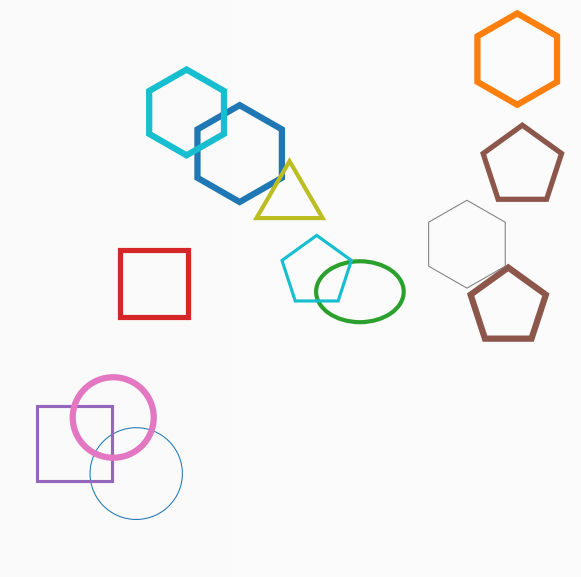[{"shape": "hexagon", "thickness": 3, "radius": 0.42, "center": [0.412, 0.733]}, {"shape": "circle", "thickness": 0.5, "radius": 0.4, "center": [0.234, 0.179]}, {"shape": "hexagon", "thickness": 3, "radius": 0.4, "center": [0.89, 0.897]}, {"shape": "oval", "thickness": 2, "radius": 0.38, "center": [0.619, 0.494]}, {"shape": "square", "thickness": 2.5, "radius": 0.29, "center": [0.265, 0.508]}, {"shape": "square", "thickness": 1.5, "radius": 0.32, "center": [0.128, 0.231]}, {"shape": "pentagon", "thickness": 2.5, "radius": 0.35, "center": [0.899, 0.711]}, {"shape": "pentagon", "thickness": 3, "radius": 0.34, "center": [0.874, 0.468]}, {"shape": "circle", "thickness": 3, "radius": 0.35, "center": [0.195, 0.276]}, {"shape": "hexagon", "thickness": 0.5, "radius": 0.38, "center": [0.803, 0.576]}, {"shape": "triangle", "thickness": 2, "radius": 0.33, "center": [0.498, 0.654]}, {"shape": "hexagon", "thickness": 3, "radius": 0.37, "center": [0.321, 0.804]}, {"shape": "pentagon", "thickness": 1.5, "radius": 0.31, "center": [0.545, 0.529]}]